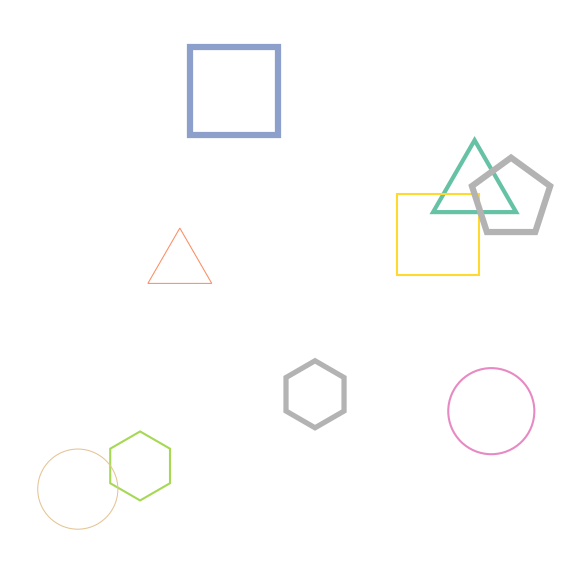[{"shape": "triangle", "thickness": 2, "radius": 0.42, "center": [0.822, 0.673]}, {"shape": "triangle", "thickness": 0.5, "radius": 0.32, "center": [0.311, 0.54]}, {"shape": "square", "thickness": 3, "radius": 0.38, "center": [0.406, 0.841]}, {"shape": "circle", "thickness": 1, "radius": 0.37, "center": [0.851, 0.287]}, {"shape": "hexagon", "thickness": 1, "radius": 0.3, "center": [0.243, 0.192]}, {"shape": "square", "thickness": 1, "radius": 0.35, "center": [0.758, 0.593]}, {"shape": "circle", "thickness": 0.5, "radius": 0.35, "center": [0.135, 0.152]}, {"shape": "pentagon", "thickness": 3, "radius": 0.36, "center": [0.885, 0.655]}, {"shape": "hexagon", "thickness": 2.5, "radius": 0.29, "center": [0.546, 0.316]}]